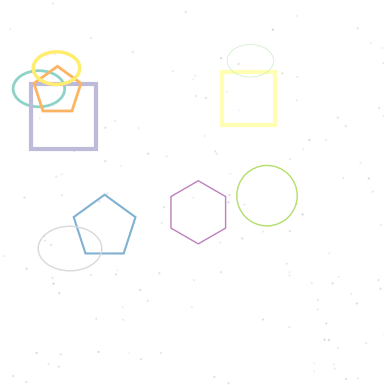[{"shape": "oval", "thickness": 2, "radius": 0.34, "center": [0.101, 0.769]}, {"shape": "square", "thickness": 3, "radius": 0.34, "center": [0.646, 0.745]}, {"shape": "square", "thickness": 3, "radius": 0.42, "center": [0.166, 0.697]}, {"shape": "pentagon", "thickness": 1.5, "radius": 0.42, "center": [0.272, 0.41]}, {"shape": "pentagon", "thickness": 2, "radius": 0.32, "center": [0.149, 0.764]}, {"shape": "circle", "thickness": 1, "radius": 0.39, "center": [0.694, 0.492]}, {"shape": "oval", "thickness": 1, "radius": 0.41, "center": [0.182, 0.354]}, {"shape": "hexagon", "thickness": 1, "radius": 0.41, "center": [0.515, 0.449]}, {"shape": "oval", "thickness": 0.5, "radius": 0.3, "center": [0.65, 0.842]}, {"shape": "oval", "thickness": 2.5, "radius": 0.3, "center": [0.147, 0.823]}]